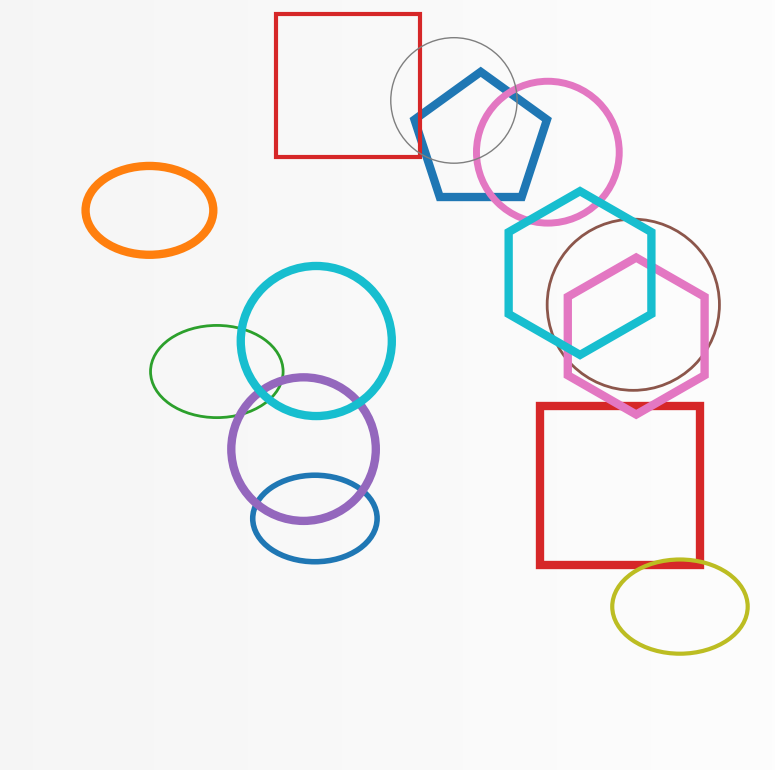[{"shape": "pentagon", "thickness": 3, "radius": 0.45, "center": [0.62, 0.817]}, {"shape": "oval", "thickness": 2, "radius": 0.4, "center": [0.406, 0.327]}, {"shape": "oval", "thickness": 3, "radius": 0.41, "center": [0.193, 0.727]}, {"shape": "oval", "thickness": 1, "radius": 0.43, "center": [0.28, 0.518]}, {"shape": "square", "thickness": 1.5, "radius": 0.46, "center": [0.449, 0.889]}, {"shape": "square", "thickness": 3, "radius": 0.52, "center": [0.799, 0.37]}, {"shape": "circle", "thickness": 3, "radius": 0.47, "center": [0.392, 0.417]}, {"shape": "circle", "thickness": 1, "radius": 0.56, "center": [0.817, 0.604]}, {"shape": "hexagon", "thickness": 3, "radius": 0.51, "center": [0.821, 0.564]}, {"shape": "circle", "thickness": 2.5, "radius": 0.46, "center": [0.707, 0.802]}, {"shape": "circle", "thickness": 0.5, "radius": 0.41, "center": [0.586, 0.87]}, {"shape": "oval", "thickness": 1.5, "radius": 0.44, "center": [0.877, 0.212]}, {"shape": "hexagon", "thickness": 3, "radius": 0.53, "center": [0.748, 0.645]}, {"shape": "circle", "thickness": 3, "radius": 0.49, "center": [0.408, 0.557]}]